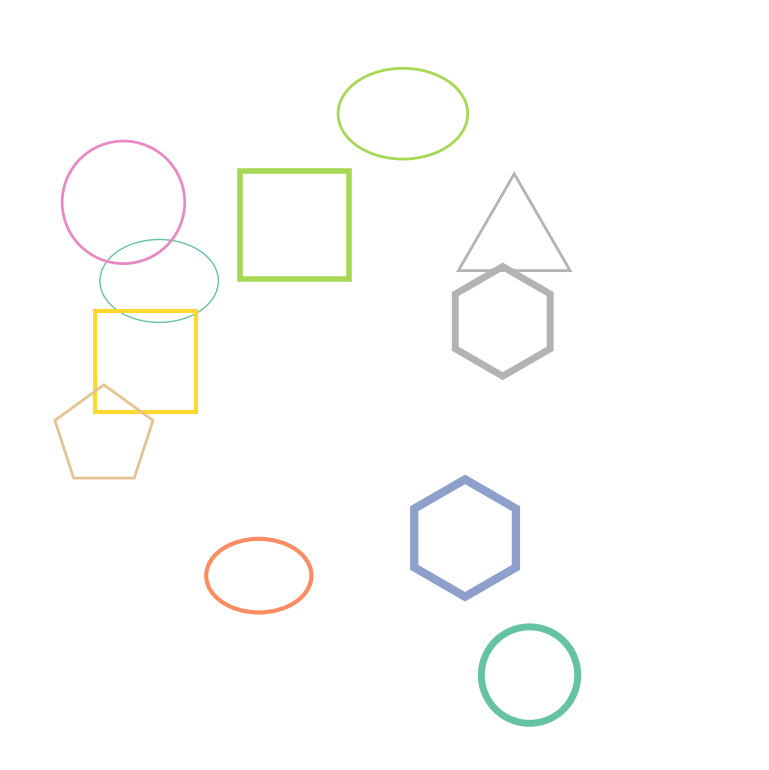[{"shape": "circle", "thickness": 2.5, "radius": 0.31, "center": [0.688, 0.123]}, {"shape": "oval", "thickness": 0.5, "radius": 0.38, "center": [0.207, 0.635]}, {"shape": "oval", "thickness": 1.5, "radius": 0.34, "center": [0.336, 0.252]}, {"shape": "hexagon", "thickness": 3, "radius": 0.38, "center": [0.604, 0.301]}, {"shape": "circle", "thickness": 1, "radius": 0.4, "center": [0.16, 0.737]}, {"shape": "oval", "thickness": 1, "radius": 0.42, "center": [0.523, 0.852]}, {"shape": "square", "thickness": 2, "radius": 0.35, "center": [0.382, 0.708]}, {"shape": "square", "thickness": 1.5, "radius": 0.33, "center": [0.189, 0.531]}, {"shape": "pentagon", "thickness": 1, "radius": 0.33, "center": [0.135, 0.433]}, {"shape": "triangle", "thickness": 1, "radius": 0.42, "center": [0.668, 0.69]}, {"shape": "hexagon", "thickness": 2.5, "radius": 0.36, "center": [0.653, 0.583]}]